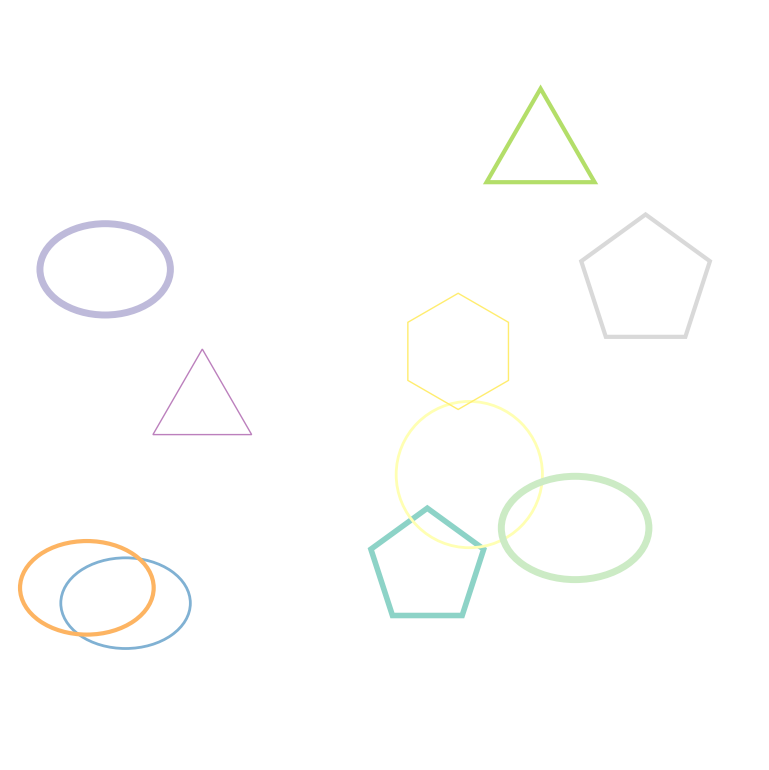[{"shape": "pentagon", "thickness": 2, "radius": 0.39, "center": [0.555, 0.263]}, {"shape": "circle", "thickness": 1, "radius": 0.47, "center": [0.609, 0.384]}, {"shape": "oval", "thickness": 2.5, "radius": 0.42, "center": [0.137, 0.65]}, {"shape": "oval", "thickness": 1, "radius": 0.42, "center": [0.163, 0.217]}, {"shape": "oval", "thickness": 1.5, "radius": 0.43, "center": [0.113, 0.237]}, {"shape": "triangle", "thickness": 1.5, "radius": 0.41, "center": [0.702, 0.804]}, {"shape": "pentagon", "thickness": 1.5, "radius": 0.44, "center": [0.838, 0.634]}, {"shape": "triangle", "thickness": 0.5, "radius": 0.37, "center": [0.263, 0.473]}, {"shape": "oval", "thickness": 2.5, "radius": 0.48, "center": [0.747, 0.314]}, {"shape": "hexagon", "thickness": 0.5, "radius": 0.38, "center": [0.595, 0.544]}]